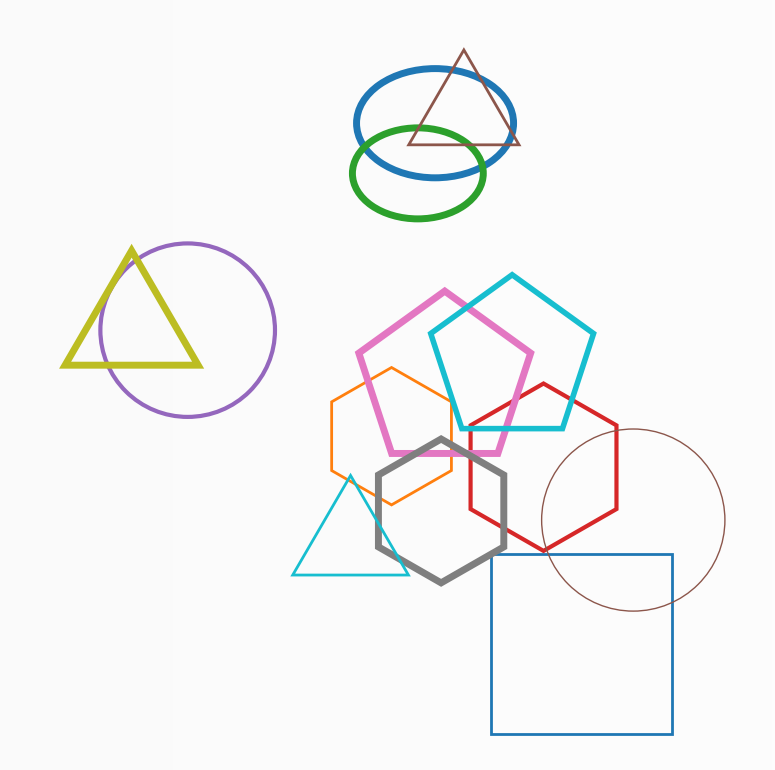[{"shape": "square", "thickness": 1, "radius": 0.58, "center": [0.751, 0.164]}, {"shape": "oval", "thickness": 2.5, "radius": 0.51, "center": [0.561, 0.84]}, {"shape": "hexagon", "thickness": 1, "radius": 0.45, "center": [0.505, 0.434]}, {"shape": "oval", "thickness": 2.5, "radius": 0.42, "center": [0.539, 0.775]}, {"shape": "hexagon", "thickness": 1.5, "radius": 0.54, "center": [0.701, 0.393]}, {"shape": "circle", "thickness": 1.5, "radius": 0.56, "center": [0.242, 0.571]}, {"shape": "circle", "thickness": 0.5, "radius": 0.59, "center": [0.817, 0.325]}, {"shape": "triangle", "thickness": 1, "radius": 0.41, "center": [0.599, 0.853]}, {"shape": "pentagon", "thickness": 2.5, "radius": 0.58, "center": [0.574, 0.505]}, {"shape": "hexagon", "thickness": 2.5, "radius": 0.47, "center": [0.569, 0.336]}, {"shape": "triangle", "thickness": 2.5, "radius": 0.5, "center": [0.17, 0.575]}, {"shape": "pentagon", "thickness": 2, "radius": 0.55, "center": [0.661, 0.533]}, {"shape": "triangle", "thickness": 1, "radius": 0.43, "center": [0.452, 0.296]}]